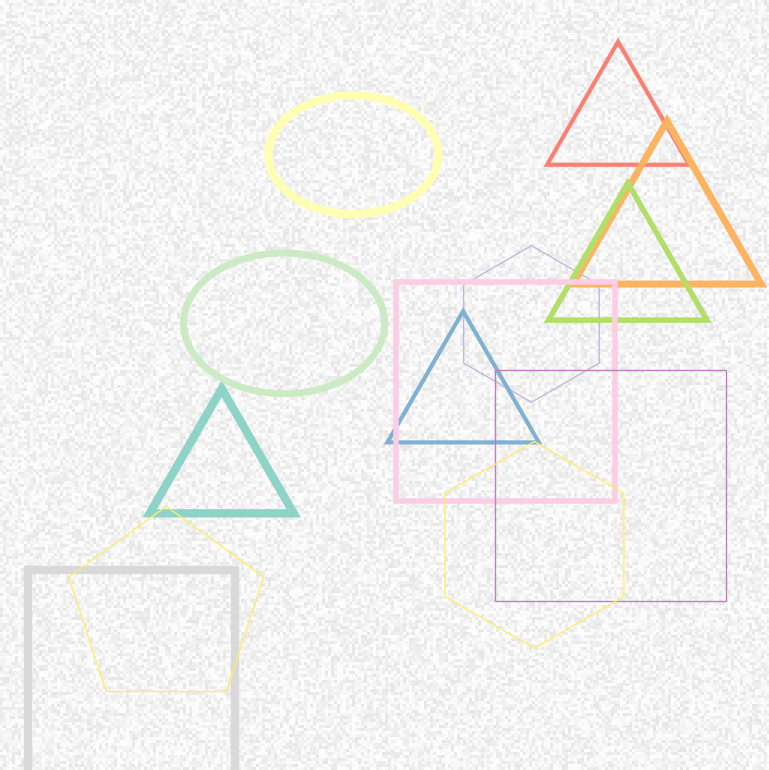[{"shape": "triangle", "thickness": 3, "radius": 0.54, "center": [0.288, 0.387]}, {"shape": "oval", "thickness": 3, "radius": 0.55, "center": [0.459, 0.799]}, {"shape": "hexagon", "thickness": 0.5, "radius": 0.51, "center": [0.69, 0.579]}, {"shape": "triangle", "thickness": 1.5, "radius": 0.53, "center": [0.803, 0.839]}, {"shape": "triangle", "thickness": 1.5, "radius": 0.57, "center": [0.601, 0.482]}, {"shape": "triangle", "thickness": 2.5, "radius": 0.71, "center": [0.866, 0.702]}, {"shape": "triangle", "thickness": 2, "radius": 0.59, "center": [0.815, 0.644]}, {"shape": "square", "thickness": 2, "radius": 0.71, "center": [0.656, 0.492]}, {"shape": "square", "thickness": 3, "radius": 0.67, "center": [0.171, 0.125]}, {"shape": "square", "thickness": 0.5, "radius": 0.75, "center": [0.792, 0.37]}, {"shape": "oval", "thickness": 2.5, "radius": 0.65, "center": [0.369, 0.58]}, {"shape": "pentagon", "thickness": 0.5, "radius": 0.66, "center": [0.216, 0.21]}, {"shape": "hexagon", "thickness": 0.5, "radius": 0.67, "center": [0.694, 0.292]}]